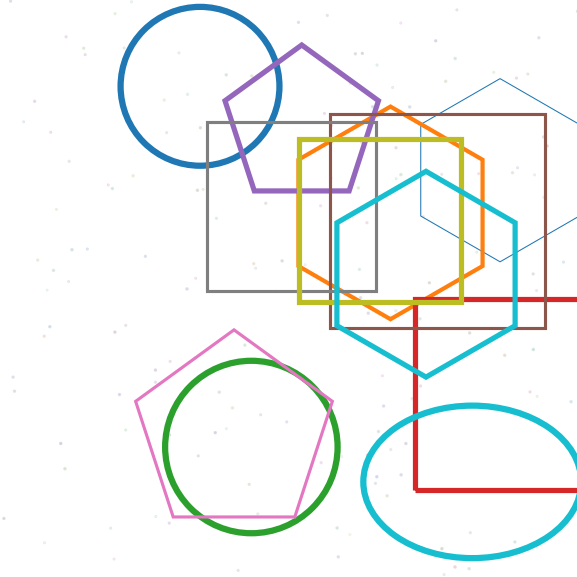[{"shape": "hexagon", "thickness": 0.5, "radius": 0.79, "center": [0.866, 0.704]}, {"shape": "circle", "thickness": 3, "radius": 0.69, "center": [0.346, 0.85]}, {"shape": "hexagon", "thickness": 2, "radius": 0.92, "center": [0.676, 0.63]}, {"shape": "circle", "thickness": 3, "radius": 0.75, "center": [0.435, 0.225]}, {"shape": "square", "thickness": 2.5, "radius": 0.83, "center": [0.883, 0.316]}, {"shape": "pentagon", "thickness": 2.5, "radius": 0.7, "center": [0.522, 0.782]}, {"shape": "square", "thickness": 1.5, "radius": 0.93, "center": [0.758, 0.616]}, {"shape": "pentagon", "thickness": 1.5, "radius": 0.9, "center": [0.405, 0.249]}, {"shape": "square", "thickness": 1.5, "radius": 0.73, "center": [0.505, 0.641]}, {"shape": "square", "thickness": 2.5, "radius": 0.7, "center": [0.658, 0.617]}, {"shape": "oval", "thickness": 3, "radius": 0.94, "center": [0.818, 0.165]}, {"shape": "hexagon", "thickness": 2.5, "radius": 0.89, "center": [0.738, 0.524]}]